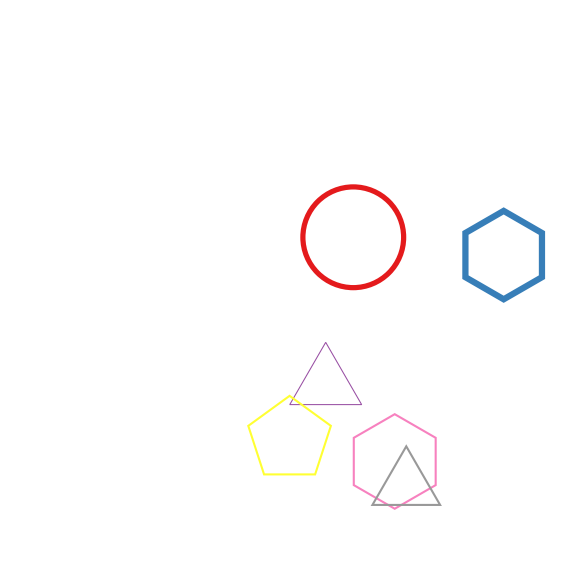[{"shape": "circle", "thickness": 2.5, "radius": 0.44, "center": [0.612, 0.588]}, {"shape": "hexagon", "thickness": 3, "radius": 0.38, "center": [0.872, 0.557]}, {"shape": "triangle", "thickness": 0.5, "radius": 0.36, "center": [0.564, 0.334]}, {"shape": "pentagon", "thickness": 1, "radius": 0.38, "center": [0.501, 0.238]}, {"shape": "hexagon", "thickness": 1, "radius": 0.41, "center": [0.684, 0.2]}, {"shape": "triangle", "thickness": 1, "radius": 0.34, "center": [0.703, 0.159]}]